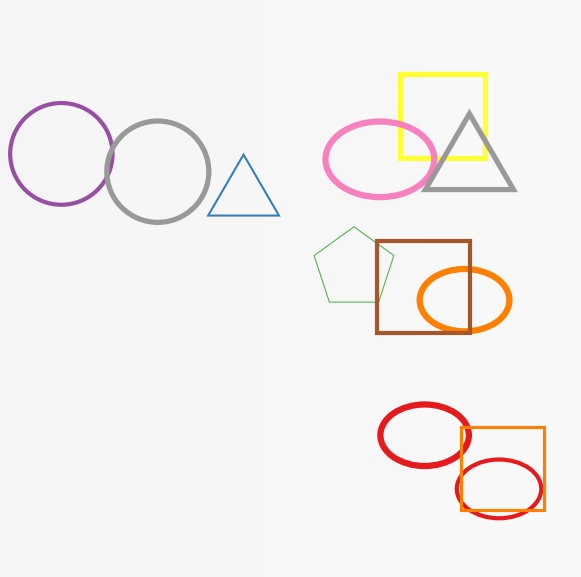[{"shape": "oval", "thickness": 3, "radius": 0.38, "center": [0.731, 0.245]}, {"shape": "oval", "thickness": 2, "radius": 0.36, "center": [0.859, 0.153]}, {"shape": "triangle", "thickness": 1, "radius": 0.35, "center": [0.419, 0.661]}, {"shape": "pentagon", "thickness": 0.5, "radius": 0.36, "center": [0.609, 0.534]}, {"shape": "circle", "thickness": 2, "radius": 0.44, "center": [0.106, 0.733]}, {"shape": "square", "thickness": 1.5, "radius": 0.36, "center": [0.864, 0.188]}, {"shape": "oval", "thickness": 3, "radius": 0.39, "center": [0.799, 0.479]}, {"shape": "square", "thickness": 2.5, "radius": 0.36, "center": [0.762, 0.798]}, {"shape": "square", "thickness": 2, "radius": 0.4, "center": [0.729, 0.502]}, {"shape": "oval", "thickness": 3, "radius": 0.47, "center": [0.654, 0.723]}, {"shape": "triangle", "thickness": 2.5, "radius": 0.44, "center": [0.808, 0.715]}, {"shape": "circle", "thickness": 2.5, "radius": 0.44, "center": [0.272, 0.702]}]